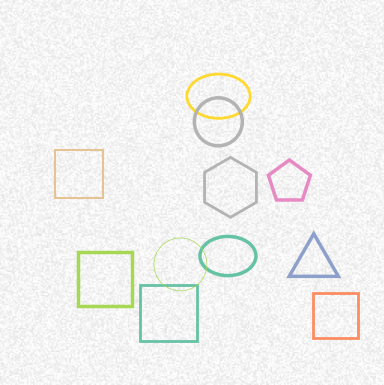[{"shape": "square", "thickness": 2, "radius": 0.36, "center": [0.438, 0.186]}, {"shape": "oval", "thickness": 2.5, "radius": 0.36, "center": [0.592, 0.335]}, {"shape": "square", "thickness": 2, "radius": 0.29, "center": [0.872, 0.18]}, {"shape": "triangle", "thickness": 2.5, "radius": 0.37, "center": [0.815, 0.319]}, {"shape": "pentagon", "thickness": 2.5, "radius": 0.29, "center": [0.752, 0.527]}, {"shape": "square", "thickness": 2.5, "radius": 0.35, "center": [0.273, 0.275]}, {"shape": "circle", "thickness": 0.5, "radius": 0.34, "center": [0.469, 0.313]}, {"shape": "oval", "thickness": 2, "radius": 0.41, "center": [0.568, 0.75]}, {"shape": "square", "thickness": 1.5, "radius": 0.31, "center": [0.206, 0.549]}, {"shape": "hexagon", "thickness": 2, "radius": 0.39, "center": [0.599, 0.513]}, {"shape": "circle", "thickness": 2.5, "radius": 0.31, "center": [0.567, 0.684]}]